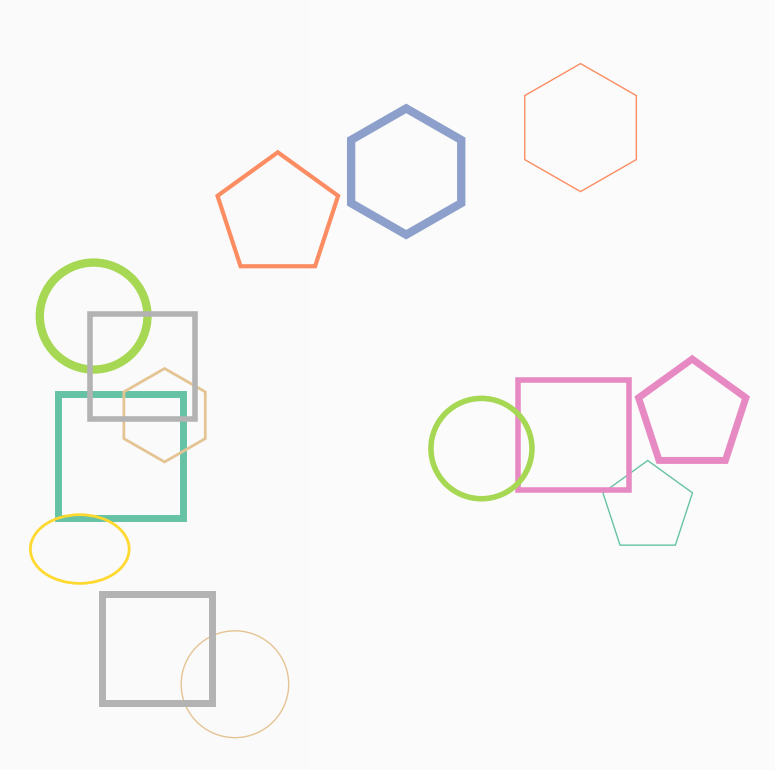[{"shape": "square", "thickness": 2.5, "radius": 0.4, "center": [0.156, 0.408]}, {"shape": "pentagon", "thickness": 0.5, "radius": 0.3, "center": [0.836, 0.341]}, {"shape": "hexagon", "thickness": 0.5, "radius": 0.42, "center": [0.749, 0.834]}, {"shape": "pentagon", "thickness": 1.5, "radius": 0.41, "center": [0.358, 0.72]}, {"shape": "hexagon", "thickness": 3, "radius": 0.41, "center": [0.524, 0.777]}, {"shape": "square", "thickness": 2, "radius": 0.36, "center": [0.74, 0.435]}, {"shape": "pentagon", "thickness": 2.5, "radius": 0.36, "center": [0.893, 0.461]}, {"shape": "circle", "thickness": 3, "radius": 0.35, "center": [0.121, 0.59]}, {"shape": "circle", "thickness": 2, "radius": 0.33, "center": [0.621, 0.417]}, {"shape": "oval", "thickness": 1, "radius": 0.32, "center": [0.103, 0.287]}, {"shape": "circle", "thickness": 0.5, "radius": 0.35, "center": [0.303, 0.111]}, {"shape": "hexagon", "thickness": 1, "radius": 0.3, "center": [0.212, 0.461]}, {"shape": "square", "thickness": 2.5, "radius": 0.36, "center": [0.202, 0.158]}, {"shape": "square", "thickness": 2, "radius": 0.34, "center": [0.184, 0.524]}]